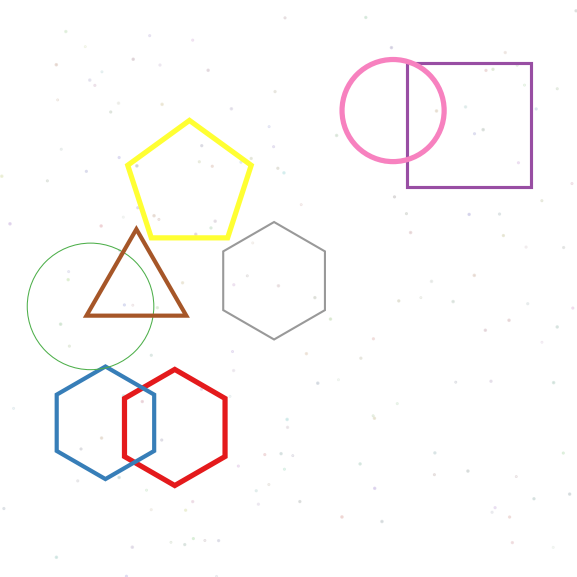[{"shape": "hexagon", "thickness": 2.5, "radius": 0.5, "center": [0.303, 0.259]}, {"shape": "hexagon", "thickness": 2, "radius": 0.49, "center": [0.183, 0.267]}, {"shape": "circle", "thickness": 0.5, "radius": 0.55, "center": [0.157, 0.469]}, {"shape": "square", "thickness": 1.5, "radius": 0.54, "center": [0.812, 0.783]}, {"shape": "pentagon", "thickness": 2.5, "radius": 0.56, "center": [0.328, 0.678]}, {"shape": "triangle", "thickness": 2, "radius": 0.5, "center": [0.236, 0.502]}, {"shape": "circle", "thickness": 2.5, "radius": 0.44, "center": [0.681, 0.808]}, {"shape": "hexagon", "thickness": 1, "radius": 0.51, "center": [0.475, 0.513]}]